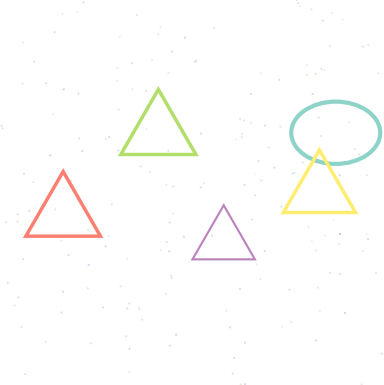[{"shape": "oval", "thickness": 3, "radius": 0.58, "center": [0.872, 0.655]}, {"shape": "triangle", "thickness": 2.5, "radius": 0.56, "center": [0.164, 0.442]}, {"shape": "triangle", "thickness": 2.5, "radius": 0.56, "center": [0.411, 0.655]}, {"shape": "triangle", "thickness": 1.5, "radius": 0.47, "center": [0.581, 0.373]}, {"shape": "triangle", "thickness": 2.5, "radius": 0.54, "center": [0.83, 0.502]}]